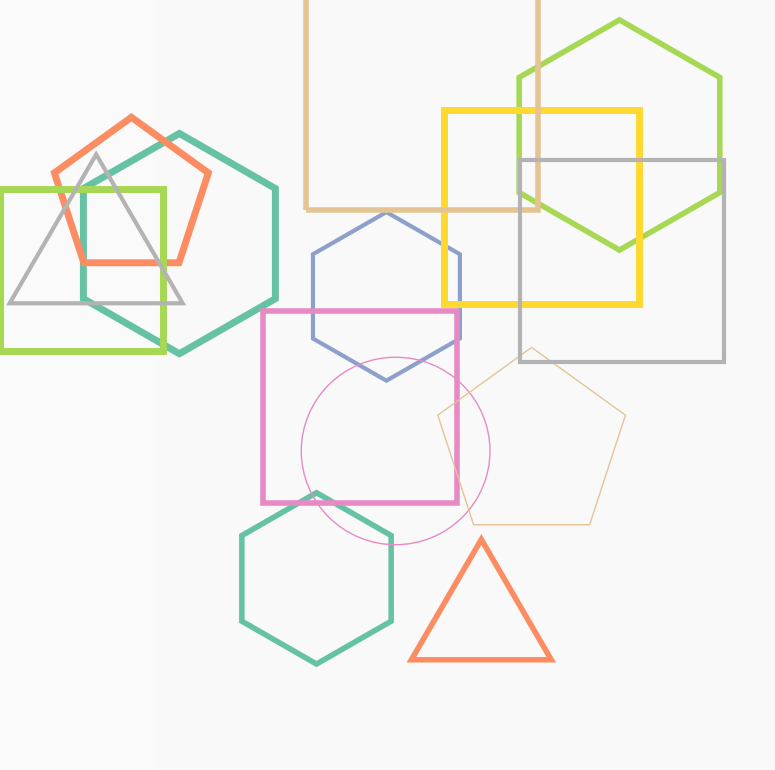[{"shape": "hexagon", "thickness": 2.5, "radius": 0.72, "center": [0.231, 0.684]}, {"shape": "hexagon", "thickness": 2, "radius": 0.56, "center": [0.408, 0.249]}, {"shape": "triangle", "thickness": 2, "radius": 0.52, "center": [0.621, 0.195]}, {"shape": "pentagon", "thickness": 2.5, "radius": 0.52, "center": [0.17, 0.743]}, {"shape": "hexagon", "thickness": 1.5, "radius": 0.55, "center": [0.499, 0.615]}, {"shape": "circle", "thickness": 0.5, "radius": 0.61, "center": [0.51, 0.414]}, {"shape": "square", "thickness": 2, "radius": 0.62, "center": [0.465, 0.471]}, {"shape": "square", "thickness": 2.5, "radius": 0.53, "center": [0.105, 0.649]}, {"shape": "hexagon", "thickness": 2, "radius": 0.75, "center": [0.799, 0.825]}, {"shape": "square", "thickness": 2.5, "radius": 0.63, "center": [0.698, 0.732]}, {"shape": "pentagon", "thickness": 0.5, "radius": 0.64, "center": [0.686, 0.421]}, {"shape": "square", "thickness": 2, "radius": 0.75, "center": [0.544, 0.877]}, {"shape": "triangle", "thickness": 1.5, "radius": 0.64, "center": [0.124, 0.671]}, {"shape": "square", "thickness": 1.5, "radius": 0.66, "center": [0.802, 0.661]}]